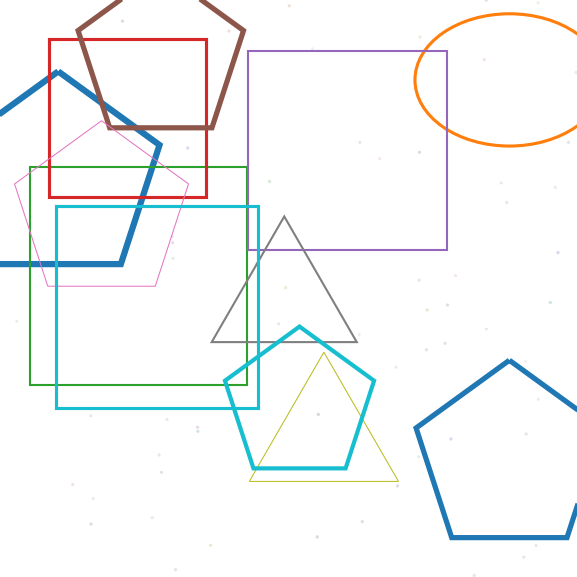[{"shape": "pentagon", "thickness": 3, "radius": 0.92, "center": [0.101, 0.691]}, {"shape": "pentagon", "thickness": 2.5, "radius": 0.85, "center": [0.882, 0.206]}, {"shape": "oval", "thickness": 1.5, "radius": 0.82, "center": [0.882, 0.861]}, {"shape": "square", "thickness": 1, "radius": 0.94, "center": [0.24, 0.521]}, {"shape": "square", "thickness": 1.5, "radius": 0.68, "center": [0.221, 0.795]}, {"shape": "square", "thickness": 1, "radius": 0.87, "center": [0.602, 0.738]}, {"shape": "pentagon", "thickness": 2.5, "radius": 0.75, "center": [0.278, 0.9]}, {"shape": "pentagon", "thickness": 0.5, "radius": 0.79, "center": [0.176, 0.632]}, {"shape": "triangle", "thickness": 1, "radius": 0.73, "center": [0.492, 0.479]}, {"shape": "triangle", "thickness": 0.5, "radius": 0.75, "center": [0.561, 0.24]}, {"shape": "pentagon", "thickness": 2, "radius": 0.68, "center": [0.519, 0.298]}, {"shape": "square", "thickness": 1.5, "radius": 0.87, "center": [0.272, 0.467]}]